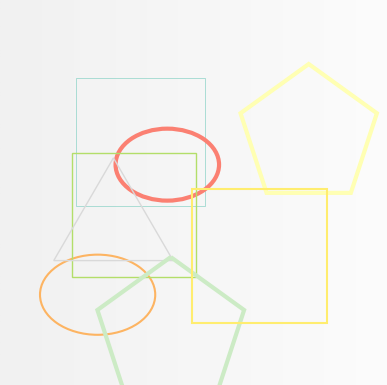[{"shape": "square", "thickness": 0.5, "radius": 0.83, "center": [0.363, 0.632]}, {"shape": "pentagon", "thickness": 3, "radius": 0.92, "center": [0.797, 0.649]}, {"shape": "oval", "thickness": 3, "radius": 0.67, "center": [0.432, 0.572]}, {"shape": "oval", "thickness": 1.5, "radius": 0.74, "center": [0.252, 0.234]}, {"shape": "square", "thickness": 1, "radius": 0.8, "center": [0.346, 0.441]}, {"shape": "triangle", "thickness": 1, "radius": 0.89, "center": [0.293, 0.412]}, {"shape": "pentagon", "thickness": 3, "radius": 1.0, "center": [0.441, 0.133]}, {"shape": "square", "thickness": 1.5, "radius": 0.87, "center": [0.67, 0.335]}]